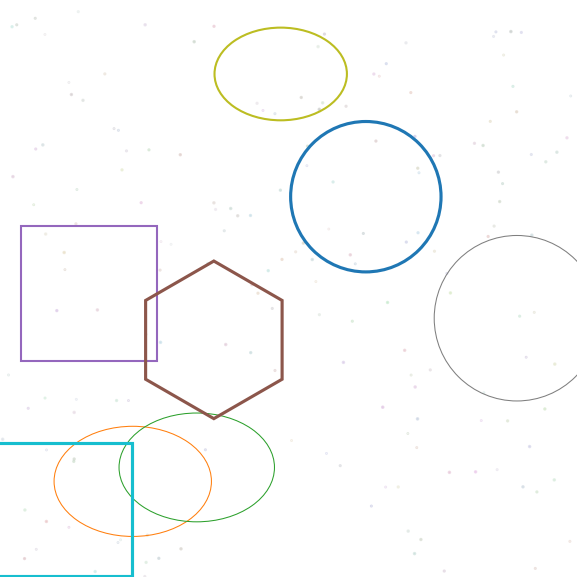[{"shape": "circle", "thickness": 1.5, "radius": 0.65, "center": [0.633, 0.659]}, {"shape": "oval", "thickness": 0.5, "radius": 0.68, "center": [0.23, 0.166]}, {"shape": "oval", "thickness": 0.5, "radius": 0.67, "center": [0.341, 0.19]}, {"shape": "square", "thickness": 1, "radius": 0.59, "center": [0.154, 0.491]}, {"shape": "hexagon", "thickness": 1.5, "radius": 0.68, "center": [0.37, 0.411]}, {"shape": "circle", "thickness": 0.5, "radius": 0.72, "center": [0.895, 0.448]}, {"shape": "oval", "thickness": 1, "radius": 0.57, "center": [0.486, 0.871]}, {"shape": "square", "thickness": 1.5, "radius": 0.58, "center": [0.113, 0.117]}]